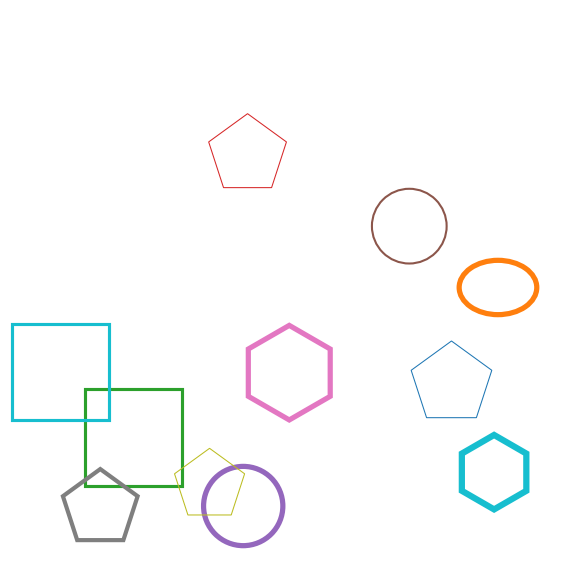[{"shape": "pentagon", "thickness": 0.5, "radius": 0.37, "center": [0.782, 0.335]}, {"shape": "oval", "thickness": 2.5, "radius": 0.34, "center": [0.862, 0.501]}, {"shape": "square", "thickness": 1.5, "radius": 0.42, "center": [0.231, 0.242]}, {"shape": "pentagon", "thickness": 0.5, "radius": 0.35, "center": [0.429, 0.731]}, {"shape": "circle", "thickness": 2.5, "radius": 0.34, "center": [0.421, 0.123]}, {"shape": "circle", "thickness": 1, "radius": 0.32, "center": [0.709, 0.608]}, {"shape": "hexagon", "thickness": 2.5, "radius": 0.41, "center": [0.501, 0.354]}, {"shape": "pentagon", "thickness": 2, "radius": 0.34, "center": [0.174, 0.119]}, {"shape": "pentagon", "thickness": 0.5, "radius": 0.32, "center": [0.363, 0.159]}, {"shape": "hexagon", "thickness": 3, "radius": 0.32, "center": [0.856, 0.181]}, {"shape": "square", "thickness": 1.5, "radius": 0.42, "center": [0.105, 0.355]}]